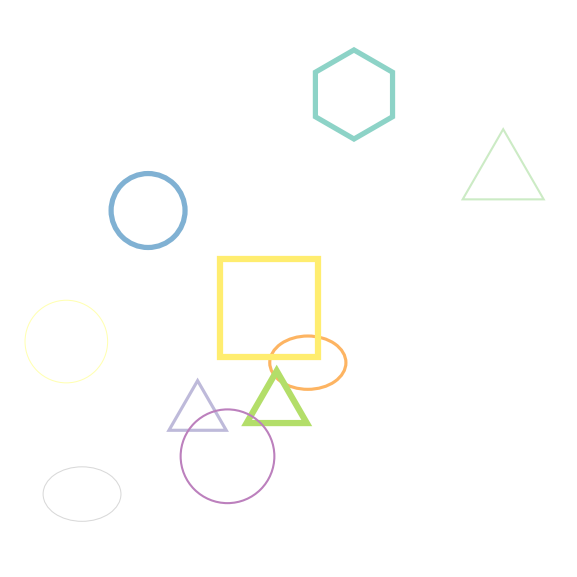[{"shape": "hexagon", "thickness": 2.5, "radius": 0.39, "center": [0.613, 0.836]}, {"shape": "circle", "thickness": 0.5, "radius": 0.36, "center": [0.115, 0.408]}, {"shape": "triangle", "thickness": 1.5, "radius": 0.29, "center": [0.342, 0.283]}, {"shape": "circle", "thickness": 2.5, "radius": 0.32, "center": [0.256, 0.635]}, {"shape": "oval", "thickness": 1.5, "radius": 0.33, "center": [0.533, 0.371]}, {"shape": "triangle", "thickness": 3, "radius": 0.3, "center": [0.479, 0.297]}, {"shape": "oval", "thickness": 0.5, "radius": 0.34, "center": [0.142, 0.144]}, {"shape": "circle", "thickness": 1, "radius": 0.41, "center": [0.394, 0.209]}, {"shape": "triangle", "thickness": 1, "radius": 0.4, "center": [0.871, 0.694]}, {"shape": "square", "thickness": 3, "radius": 0.42, "center": [0.465, 0.466]}]